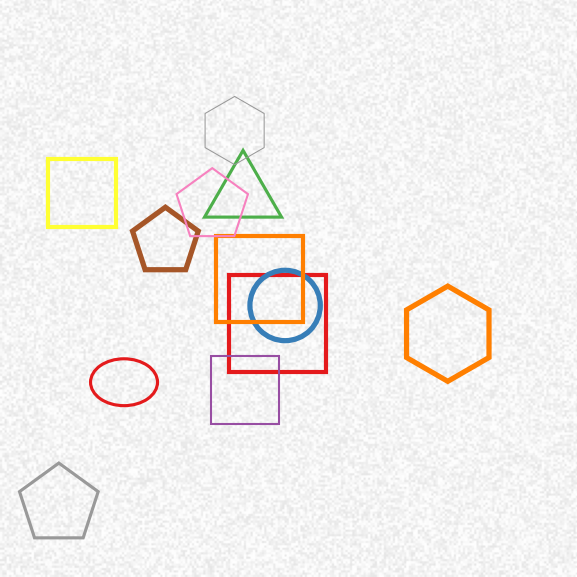[{"shape": "square", "thickness": 2, "radius": 0.42, "center": [0.481, 0.439]}, {"shape": "oval", "thickness": 1.5, "radius": 0.29, "center": [0.215, 0.337]}, {"shape": "circle", "thickness": 2.5, "radius": 0.3, "center": [0.494, 0.47]}, {"shape": "triangle", "thickness": 1.5, "radius": 0.38, "center": [0.421, 0.662]}, {"shape": "square", "thickness": 1, "radius": 0.29, "center": [0.424, 0.324]}, {"shape": "square", "thickness": 2, "radius": 0.37, "center": [0.449, 0.517]}, {"shape": "hexagon", "thickness": 2.5, "radius": 0.41, "center": [0.775, 0.421]}, {"shape": "square", "thickness": 2, "radius": 0.29, "center": [0.142, 0.665]}, {"shape": "pentagon", "thickness": 2.5, "radius": 0.3, "center": [0.286, 0.58]}, {"shape": "pentagon", "thickness": 1, "radius": 0.33, "center": [0.368, 0.643]}, {"shape": "pentagon", "thickness": 1.5, "radius": 0.36, "center": [0.102, 0.126]}, {"shape": "hexagon", "thickness": 0.5, "radius": 0.3, "center": [0.406, 0.773]}]